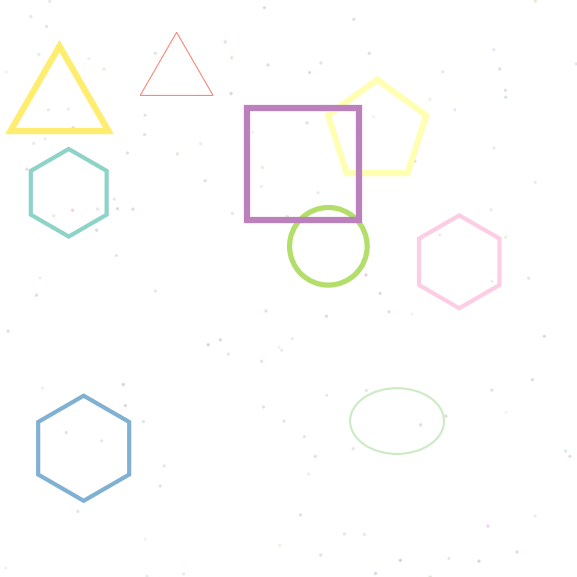[{"shape": "hexagon", "thickness": 2, "radius": 0.38, "center": [0.119, 0.665]}, {"shape": "pentagon", "thickness": 3, "radius": 0.45, "center": [0.653, 0.772]}, {"shape": "triangle", "thickness": 0.5, "radius": 0.36, "center": [0.306, 0.87]}, {"shape": "hexagon", "thickness": 2, "radius": 0.45, "center": [0.145, 0.223]}, {"shape": "circle", "thickness": 2.5, "radius": 0.34, "center": [0.569, 0.573]}, {"shape": "hexagon", "thickness": 2, "radius": 0.4, "center": [0.795, 0.546]}, {"shape": "square", "thickness": 3, "radius": 0.48, "center": [0.525, 0.715]}, {"shape": "oval", "thickness": 1, "radius": 0.41, "center": [0.688, 0.27]}, {"shape": "triangle", "thickness": 3, "radius": 0.49, "center": [0.103, 0.821]}]